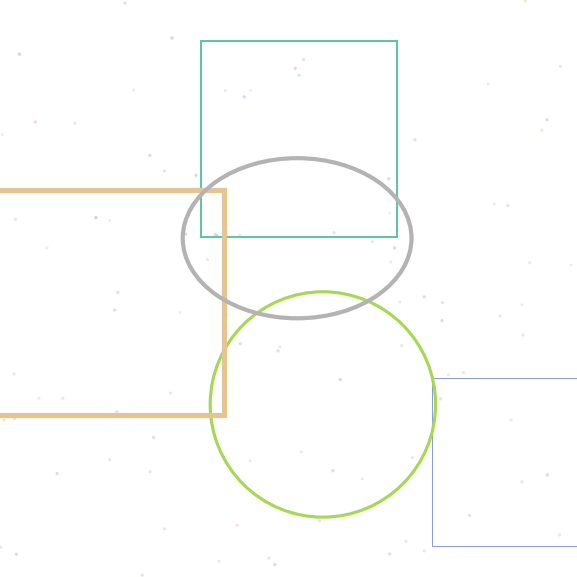[{"shape": "square", "thickness": 1, "radius": 0.85, "center": [0.518, 0.758]}, {"shape": "square", "thickness": 0.5, "radius": 0.73, "center": [0.894, 0.2]}, {"shape": "circle", "thickness": 1.5, "radius": 0.98, "center": [0.559, 0.299]}, {"shape": "square", "thickness": 2.5, "radius": 0.98, "center": [0.193, 0.475]}, {"shape": "oval", "thickness": 2, "radius": 0.99, "center": [0.515, 0.587]}]